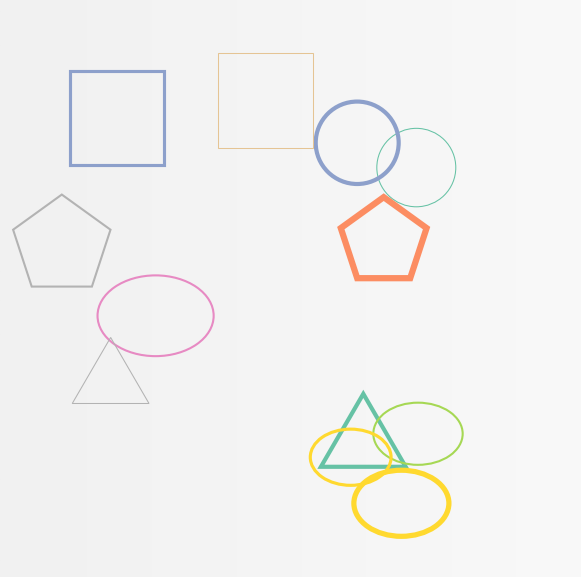[{"shape": "circle", "thickness": 0.5, "radius": 0.34, "center": [0.716, 0.709]}, {"shape": "triangle", "thickness": 2, "radius": 0.42, "center": [0.625, 0.233]}, {"shape": "pentagon", "thickness": 3, "radius": 0.39, "center": [0.66, 0.58]}, {"shape": "circle", "thickness": 2, "radius": 0.36, "center": [0.615, 0.752]}, {"shape": "square", "thickness": 1.5, "radius": 0.4, "center": [0.201, 0.795]}, {"shape": "oval", "thickness": 1, "radius": 0.5, "center": [0.268, 0.452]}, {"shape": "oval", "thickness": 1, "radius": 0.38, "center": [0.719, 0.248]}, {"shape": "oval", "thickness": 2.5, "radius": 0.41, "center": [0.691, 0.128]}, {"shape": "oval", "thickness": 1.5, "radius": 0.35, "center": [0.603, 0.207]}, {"shape": "square", "thickness": 0.5, "radius": 0.41, "center": [0.456, 0.825]}, {"shape": "pentagon", "thickness": 1, "radius": 0.44, "center": [0.106, 0.574]}, {"shape": "triangle", "thickness": 0.5, "radius": 0.38, "center": [0.19, 0.339]}]